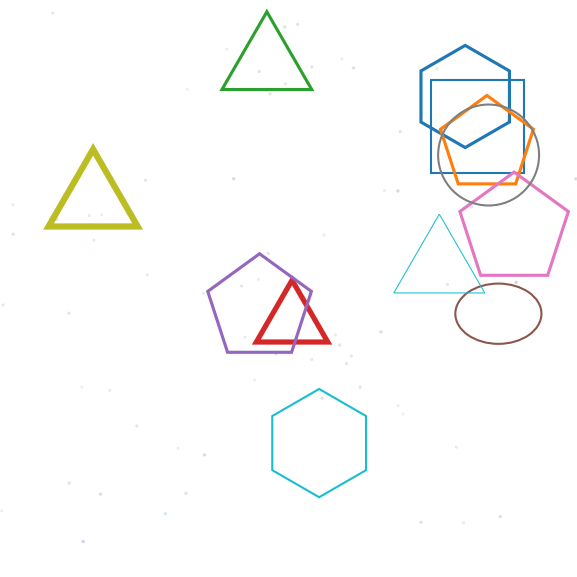[{"shape": "hexagon", "thickness": 1.5, "radius": 0.44, "center": [0.806, 0.832]}, {"shape": "square", "thickness": 1, "radius": 0.4, "center": [0.826, 0.779]}, {"shape": "pentagon", "thickness": 1.5, "radius": 0.42, "center": [0.843, 0.749]}, {"shape": "triangle", "thickness": 1.5, "radius": 0.45, "center": [0.462, 0.889]}, {"shape": "triangle", "thickness": 2.5, "radius": 0.36, "center": [0.506, 0.443]}, {"shape": "pentagon", "thickness": 1.5, "radius": 0.47, "center": [0.449, 0.465]}, {"shape": "oval", "thickness": 1, "radius": 0.37, "center": [0.863, 0.456]}, {"shape": "pentagon", "thickness": 1.5, "radius": 0.49, "center": [0.89, 0.602]}, {"shape": "circle", "thickness": 1, "radius": 0.44, "center": [0.846, 0.731]}, {"shape": "triangle", "thickness": 3, "radius": 0.45, "center": [0.161, 0.651]}, {"shape": "triangle", "thickness": 0.5, "radius": 0.45, "center": [0.761, 0.537]}, {"shape": "hexagon", "thickness": 1, "radius": 0.47, "center": [0.553, 0.232]}]